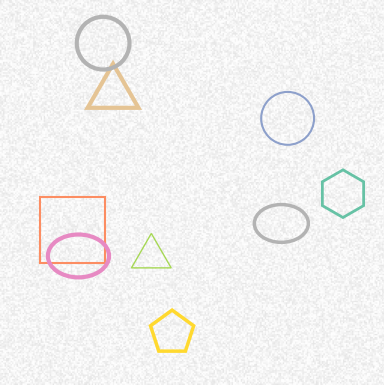[{"shape": "hexagon", "thickness": 2, "radius": 0.31, "center": [0.891, 0.497]}, {"shape": "square", "thickness": 1.5, "radius": 0.43, "center": [0.189, 0.403]}, {"shape": "circle", "thickness": 1.5, "radius": 0.34, "center": [0.747, 0.693]}, {"shape": "oval", "thickness": 3, "radius": 0.4, "center": [0.204, 0.335]}, {"shape": "triangle", "thickness": 1, "radius": 0.3, "center": [0.393, 0.334]}, {"shape": "pentagon", "thickness": 2.5, "radius": 0.29, "center": [0.447, 0.136]}, {"shape": "triangle", "thickness": 3, "radius": 0.38, "center": [0.294, 0.758]}, {"shape": "circle", "thickness": 3, "radius": 0.34, "center": [0.268, 0.888]}, {"shape": "oval", "thickness": 2.5, "radius": 0.35, "center": [0.731, 0.42]}]